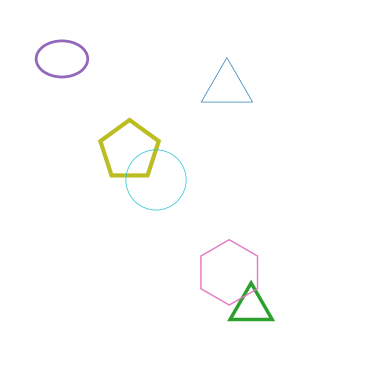[{"shape": "triangle", "thickness": 0.5, "radius": 0.38, "center": [0.589, 0.773]}, {"shape": "triangle", "thickness": 2.5, "radius": 0.32, "center": [0.652, 0.202]}, {"shape": "oval", "thickness": 2, "radius": 0.33, "center": [0.161, 0.847]}, {"shape": "hexagon", "thickness": 1, "radius": 0.42, "center": [0.595, 0.293]}, {"shape": "pentagon", "thickness": 3, "radius": 0.4, "center": [0.337, 0.609]}, {"shape": "circle", "thickness": 0.5, "radius": 0.39, "center": [0.405, 0.533]}]